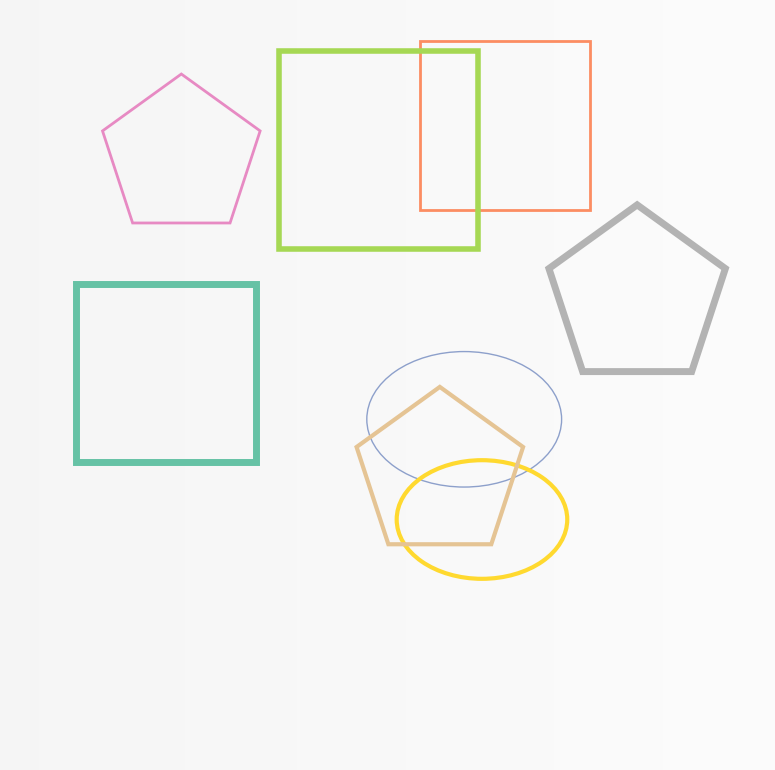[{"shape": "square", "thickness": 2.5, "radius": 0.58, "center": [0.214, 0.516]}, {"shape": "square", "thickness": 1, "radius": 0.55, "center": [0.651, 0.837]}, {"shape": "oval", "thickness": 0.5, "radius": 0.63, "center": [0.599, 0.455]}, {"shape": "pentagon", "thickness": 1, "radius": 0.53, "center": [0.234, 0.797]}, {"shape": "square", "thickness": 2, "radius": 0.64, "center": [0.488, 0.805]}, {"shape": "oval", "thickness": 1.5, "radius": 0.55, "center": [0.622, 0.325]}, {"shape": "pentagon", "thickness": 1.5, "radius": 0.56, "center": [0.568, 0.385]}, {"shape": "pentagon", "thickness": 2.5, "radius": 0.6, "center": [0.822, 0.614]}]